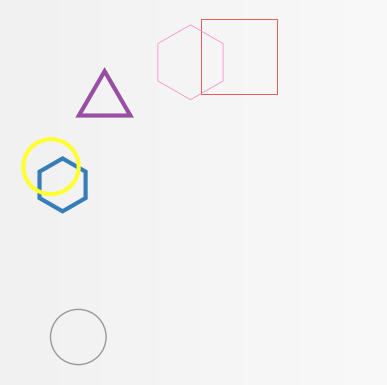[{"shape": "square", "thickness": 0.5, "radius": 0.49, "center": [0.618, 0.853]}, {"shape": "hexagon", "thickness": 3, "radius": 0.34, "center": [0.161, 0.52]}, {"shape": "triangle", "thickness": 3, "radius": 0.38, "center": [0.27, 0.738]}, {"shape": "circle", "thickness": 3, "radius": 0.36, "center": [0.132, 0.567]}, {"shape": "hexagon", "thickness": 0.5, "radius": 0.49, "center": [0.492, 0.838]}, {"shape": "circle", "thickness": 1, "radius": 0.36, "center": [0.202, 0.125]}]